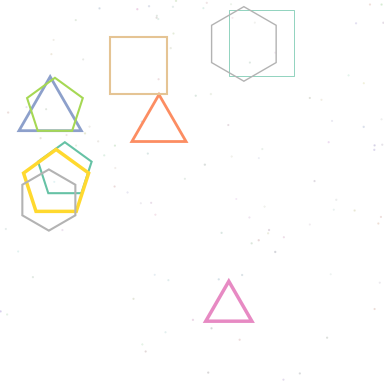[{"shape": "square", "thickness": 0.5, "radius": 0.43, "center": [0.679, 0.888]}, {"shape": "pentagon", "thickness": 1.5, "radius": 0.37, "center": [0.168, 0.557]}, {"shape": "triangle", "thickness": 2, "radius": 0.41, "center": [0.413, 0.673]}, {"shape": "triangle", "thickness": 2, "radius": 0.47, "center": [0.13, 0.707]}, {"shape": "triangle", "thickness": 2.5, "radius": 0.35, "center": [0.594, 0.2]}, {"shape": "pentagon", "thickness": 1.5, "radius": 0.38, "center": [0.143, 0.722]}, {"shape": "pentagon", "thickness": 2.5, "radius": 0.44, "center": [0.146, 0.523]}, {"shape": "square", "thickness": 1.5, "radius": 0.37, "center": [0.36, 0.829]}, {"shape": "hexagon", "thickness": 1.5, "radius": 0.4, "center": [0.127, 0.48]}, {"shape": "hexagon", "thickness": 1, "radius": 0.48, "center": [0.633, 0.886]}]